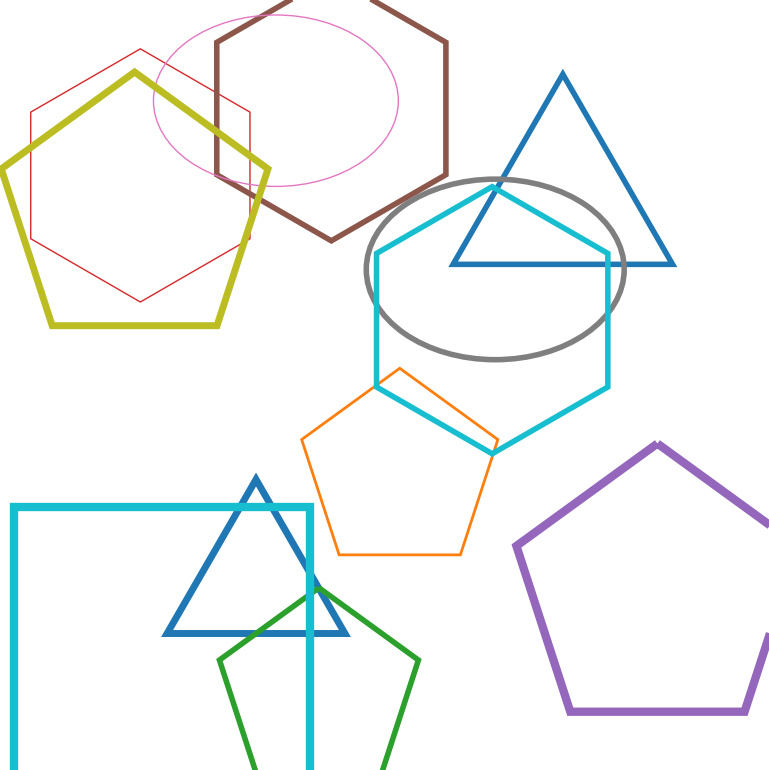[{"shape": "triangle", "thickness": 2.5, "radius": 0.67, "center": [0.332, 0.244]}, {"shape": "triangle", "thickness": 2, "radius": 0.82, "center": [0.731, 0.739]}, {"shape": "pentagon", "thickness": 1, "radius": 0.67, "center": [0.519, 0.388]}, {"shape": "pentagon", "thickness": 2, "radius": 0.68, "center": [0.414, 0.101]}, {"shape": "hexagon", "thickness": 0.5, "radius": 0.82, "center": [0.182, 0.772]}, {"shape": "pentagon", "thickness": 3, "radius": 0.96, "center": [0.854, 0.231]}, {"shape": "hexagon", "thickness": 2, "radius": 0.86, "center": [0.43, 0.859]}, {"shape": "oval", "thickness": 0.5, "radius": 0.8, "center": [0.358, 0.869]}, {"shape": "oval", "thickness": 2, "radius": 0.84, "center": [0.643, 0.65]}, {"shape": "pentagon", "thickness": 2.5, "radius": 0.91, "center": [0.175, 0.724]}, {"shape": "square", "thickness": 3, "radius": 0.96, "center": [0.21, 0.15]}, {"shape": "hexagon", "thickness": 2, "radius": 0.87, "center": [0.639, 0.584]}]